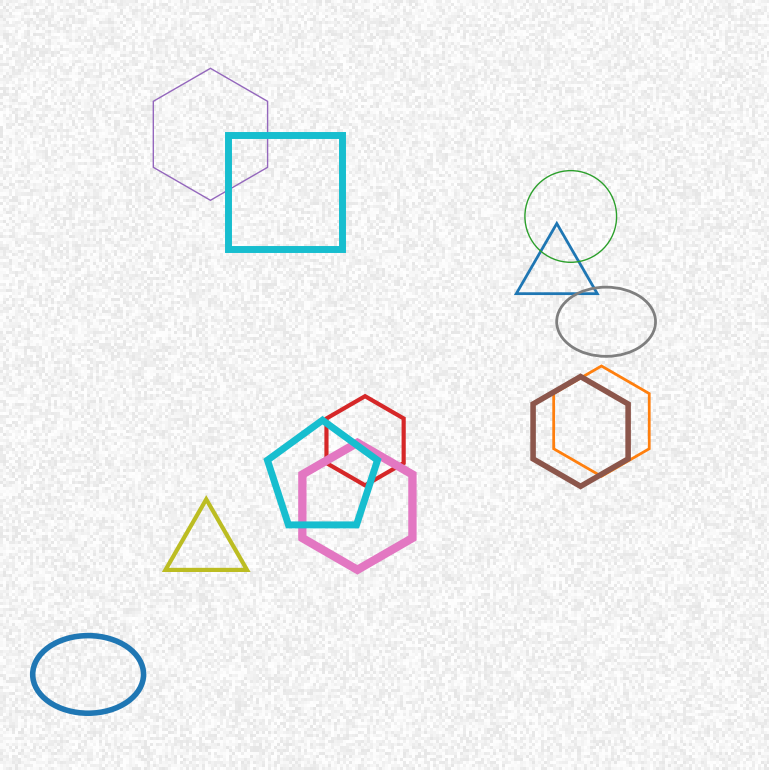[{"shape": "oval", "thickness": 2, "radius": 0.36, "center": [0.114, 0.124]}, {"shape": "triangle", "thickness": 1, "radius": 0.3, "center": [0.723, 0.649]}, {"shape": "hexagon", "thickness": 1, "radius": 0.36, "center": [0.781, 0.453]}, {"shape": "circle", "thickness": 0.5, "radius": 0.3, "center": [0.741, 0.719]}, {"shape": "hexagon", "thickness": 1.5, "radius": 0.29, "center": [0.474, 0.428]}, {"shape": "hexagon", "thickness": 0.5, "radius": 0.43, "center": [0.273, 0.826]}, {"shape": "hexagon", "thickness": 2, "radius": 0.36, "center": [0.754, 0.44]}, {"shape": "hexagon", "thickness": 3, "radius": 0.41, "center": [0.464, 0.343]}, {"shape": "oval", "thickness": 1, "radius": 0.32, "center": [0.787, 0.582]}, {"shape": "triangle", "thickness": 1.5, "radius": 0.31, "center": [0.268, 0.29]}, {"shape": "square", "thickness": 2.5, "radius": 0.37, "center": [0.37, 0.751]}, {"shape": "pentagon", "thickness": 2.5, "radius": 0.38, "center": [0.419, 0.379]}]